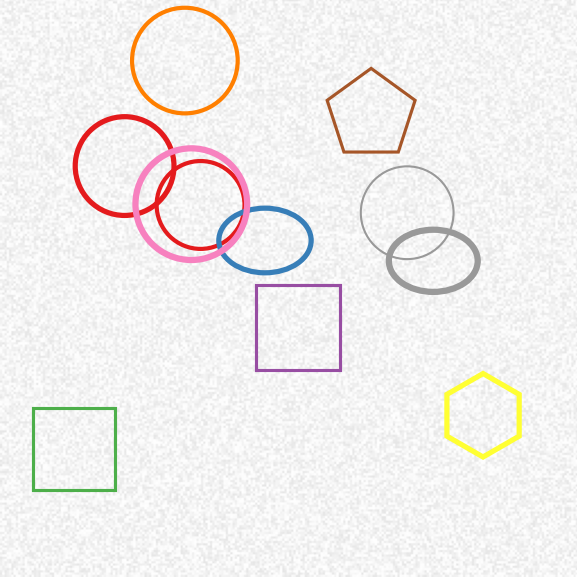[{"shape": "circle", "thickness": 2.5, "radius": 0.43, "center": [0.216, 0.712]}, {"shape": "circle", "thickness": 2, "radius": 0.38, "center": [0.347, 0.644]}, {"shape": "oval", "thickness": 2.5, "radius": 0.4, "center": [0.459, 0.583]}, {"shape": "square", "thickness": 1.5, "radius": 0.36, "center": [0.128, 0.222]}, {"shape": "square", "thickness": 1.5, "radius": 0.36, "center": [0.515, 0.432]}, {"shape": "circle", "thickness": 2, "radius": 0.46, "center": [0.32, 0.894]}, {"shape": "hexagon", "thickness": 2.5, "radius": 0.36, "center": [0.836, 0.28]}, {"shape": "pentagon", "thickness": 1.5, "radius": 0.4, "center": [0.643, 0.801]}, {"shape": "circle", "thickness": 3, "radius": 0.48, "center": [0.331, 0.646]}, {"shape": "oval", "thickness": 3, "radius": 0.38, "center": [0.75, 0.548]}, {"shape": "circle", "thickness": 1, "radius": 0.4, "center": [0.705, 0.631]}]